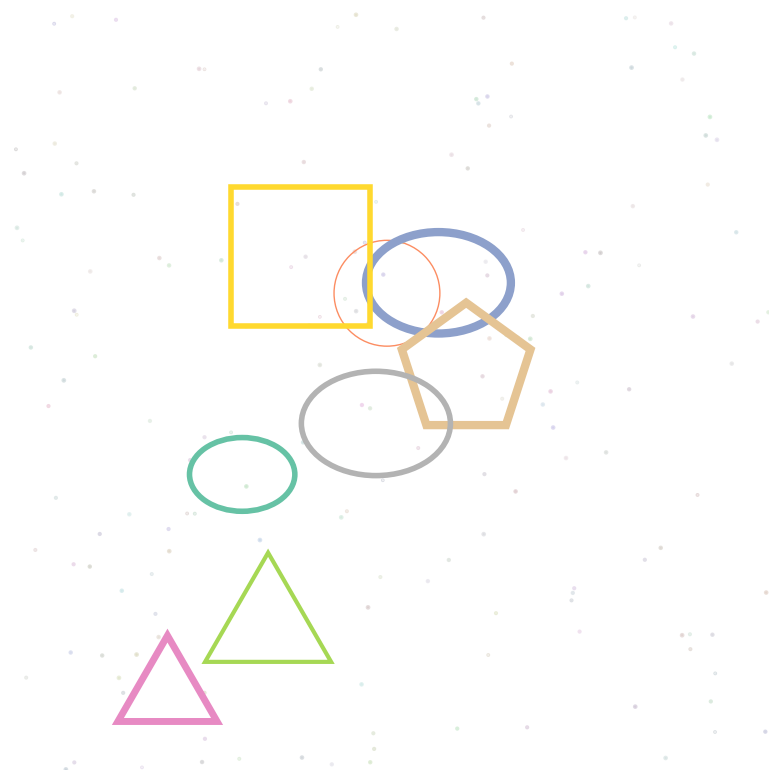[{"shape": "oval", "thickness": 2, "radius": 0.34, "center": [0.315, 0.384]}, {"shape": "circle", "thickness": 0.5, "radius": 0.34, "center": [0.503, 0.619]}, {"shape": "oval", "thickness": 3, "radius": 0.47, "center": [0.569, 0.633]}, {"shape": "triangle", "thickness": 2.5, "radius": 0.37, "center": [0.217, 0.1]}, {"shape": "triangle", "thickness": 1.5, "radius": 0.47, "center": [0.348, 0.188]}, {"shape": "square", "thickness": 2, "radius": 0.45, "center": [0.39, 0.667]}, {"shape": "pentagon", "thickness": 3, "radius": 0.44, "center": [0.605, 0.519]}, {"shape": "oval", "thickness": 2, "radius": 0.48, "center": [0.488, 0.45]}]